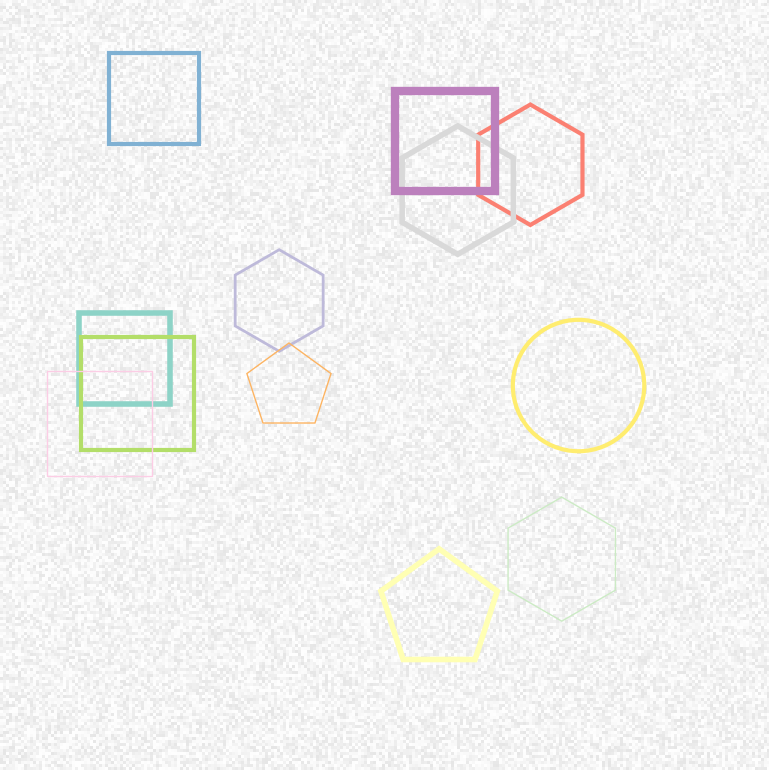[{"shape": "square", "thickness": 2, "radius": 0.3, "center": [0.161, 0.534]}, {"shape": "pentagon", "thickness": 2, "radius": 0.4, "center": [0.57, 0.208]}, {"shape": "hexagon", "thickness": 1, "radius": 0.33, "center": [0.363, 0.61]}, {"shape": "hexagon", "thickness": 1.5, "radius": 0.39, "center": [0.689, 0.786]}, {"shape": "square", "thickness": 1.5, "radius": 0.29, "center": [0.2, 0.872]}, {"shape": "pentagon", "thickness": 0.5, "radius": 0.29, "center": [0.375, 0.497]}, {"shape": "square", "thickness": 1.5, "radius": 0.37, "center": [0.179, 0.489]}, {"shape": "square", "thickness": 0.5, "radius": 0.34, "center": [0.129, 0.45]}, {"shape": "hexagon", "thickness": 2, "radius": 0.42, "center": [0.594, 0.753]}, {"shape": "square", "thickness": 3, "radius": 0.33, "center": [0.578, 0.817]}, {"shape": "hexagon", "thickness": 0.5, "radius": 0.4, "center": [0.73, 0.274]}, {"shape": "circle", "thickness": 1.5, "radius": 0.43, "center": [0.751, 0.499]}]